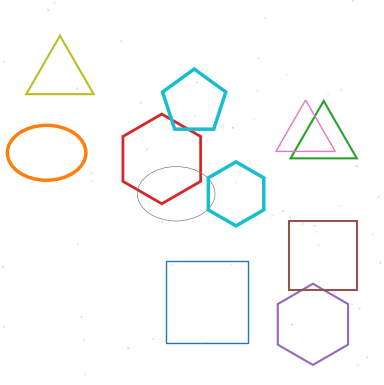[{"shape": "square", "thickness": 1, "radius": 0.53, "center": [0.537, 0.215]}, {"shape": "oval", "thickness": 2.5, "radius": 0.51, "center": [0.121, 0.603]}, {"shape": "triangle", "thickness": 1.5, "radius": 0.5, "center": [0.841, 0.638]}, {"shape": "hexagon", "thickness": 2, "radius": 0.58, "center": [0.42, 0.587]}, {"shape": "hexagon", "thickness": 1.5, "radius": 0.53, "center": [0.813, 0.158]}, {"shape": "square", "thickness": 1.5, "radius": 0.44, "center": [0.839, 0.336]}, {"shape": "triangle", "thickness": 1, "radius": 0.44, "center": [0.794, 0.651]}, {"shape": "oval", "thickness": 0.5, "radius": 0.5, "center": [0.457, 0.497]}, {"shape": "triangle", "thickness": 1.5, "radius": 0.51, "center": [0.156, 0.806]}, {"shape": "hexagon", "thickness": 2.5, "radius": 0.42, "center": [0.613, 0.496]}, {"shape": "pentagon", "thickness": 2.5, "radius": 0.43, "center": [0.504, 0.734]}]